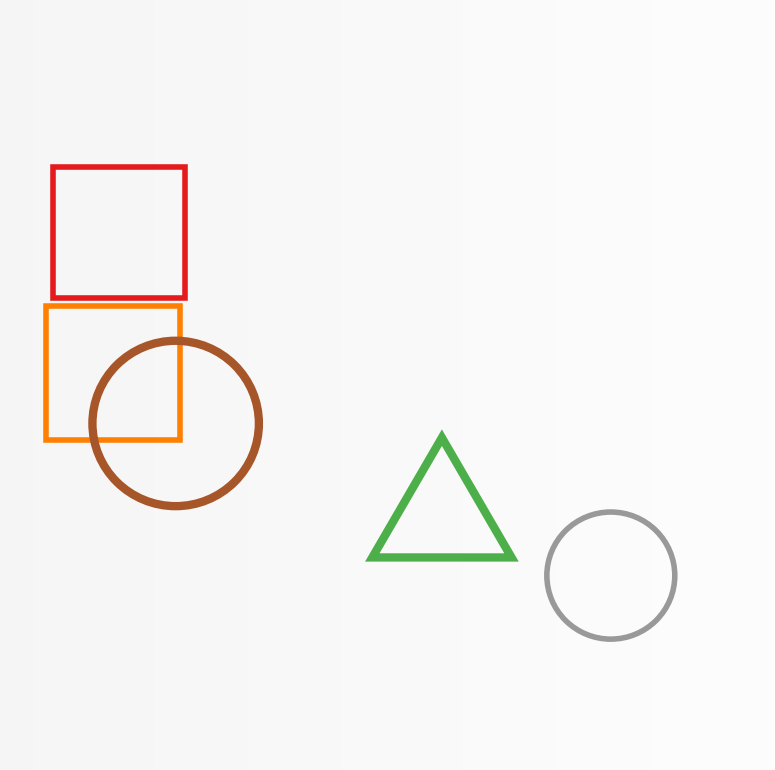[{"shape": "square", "thickness": 2, "radius": 0.42, "center": [0.154, 0.698]}, {"shape": "triangle", "thickness": 3, "radius": 0.52, "center": [0.57, 0.328]}, {"shape": "square", "thickness": 2, "radius": 0.43, "center": [0.146, 0.516]}, {"shape": "circle", "thickness": 3, "radius": 0.54, "center": [0.227, 0.45]}, {"shape": "circle", "thickness": 2, "radius": 0.41, "center": [0.788, 0.252]}]